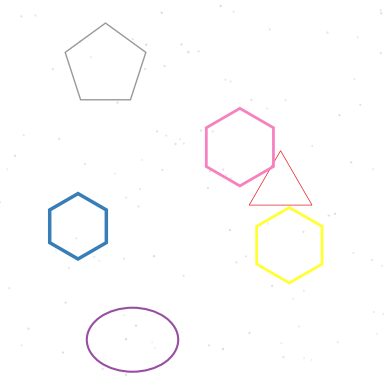[{"shape": "triangle", "thickness": 0.5, "radius": 0.47, "center": [0.729, 0.514]}, {"shape": "hexagon", "thickness": 2.5, "radius": 0.42, "center": [0.203, 0.412]}, {"shape": "oval", "thickness": 1.5, "radius": 0.59, "center": [0.344, 0.118]}, {"shape": "hexagon", "thickness": 2, "radius": 0.49, "center": [0.752, 0.363]}, {"shape": "hexagon", "thickness": 2, "radius": 0.5, "center": [0.623, 0.618]}, {"shape": "pentagon", "thickness": 1, "radius": 0.55, "center": [0.274, 0.83]}]